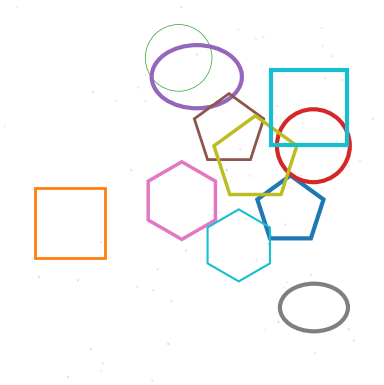[{"shape": "pentagon", "thickness": 3, "radius": 0.45, "center": [0.754, 0.454]}, {"shape": "square", "thickness": 2, "radius": 0.46, "center": [0.182, 0.421]}, {"shape": "circle", "thickness": 0.5, "radius": 0.43, "center": [0.464, 0.85]}, {"shape": "circle", "thickness": 3, "radius": 0.47, "center": [0.814, 0.621]}, {"shape": "oval", "thickness": 3, "radius": 0.59, "center": [0.511, 0.801]}, {"shape": "pentagon", "thickness": 2, "radius": 0.47, "center": [0.595, 0.662]}, {"shape": "hexagon", "thickness": 2.5, "radius": 0.5, "center": [0.472, 0.479]}, {"shape": "oval", "thickness": 3, "radius": 0.44, "center": [0.815, 0.201]}, {"shape": "pentagon", "thickness": 2.5, "radius": 0.57, "center": [0.663, 0.586]}, {"shape": "square", "thickness": 3, "radius": 0.49, "center": [0.803, 0.721]}, {"shape": "hexagon", "thickness": 1.5, "radius": 0.47, "center": [0.62, 0.363]}]